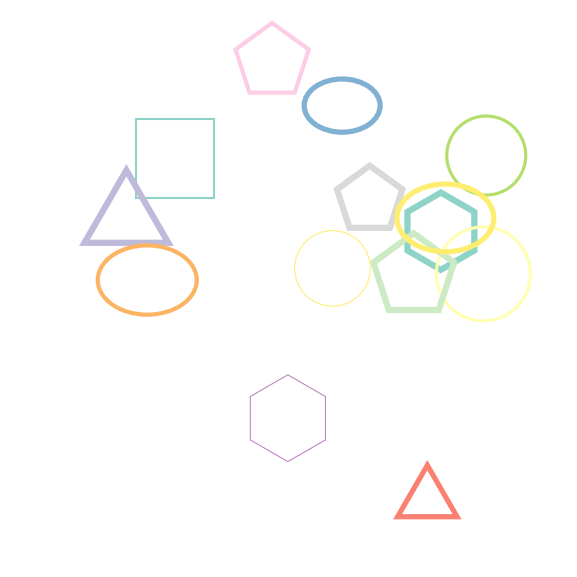[{"shape": "square", "thickness": 1, "radius": 0.34, "center": [0.303, 0.725]}, {"shape": "hexagon", "thickness": 3, "radius": 0.33, "center": [0.763, 0.599]}, {"shape": "circle", "thickness": 1.5, "radius": 0.41, "center": [0.837, 0.525]}, {"shape": "triangle", "thickness": 3, "radius": 0.42, "center": [0.219, 0.621]}, {"shape": "triangle", "thickness": 2.5, "radius": 0.3, "center": [0.74, 0.134]}, {"shape": "oval", "thickness": 2.5, "radius": 0.33, "center": [0.592, 0.816]}, {"shape": "oval", "thickness": 2, "radius": 0.43, "center": [0.255, 0.514]}, {"shape": "circle", "thickness": 1.5, "radius": 0.34, "center": [0.842, 0.73]}, {"shape": "pentagon", "thickness": 2, "radius": 0.33, "center": [0.471, 0.893]}, {"shape": "pentagon", "thickness": 3, "radius": 0.3, "center": [0.64, 0.653]}, {"shape": "hexagon", "thickness": 0.5, "radius": 0.38, "center": [0.498, 0.275]}, {"shape": "pentagon", "thickness": 3, "radius": 0.37, "center": [0.716, 0.522]}, {"shape": "oval", "thickness": 2.5, "radius": 0.42, "center": [0.771, 0.622]}, {"shape": "circle", "thickness": 0.5, "radius": 0.33, "center": [0.576, 0.534]}]